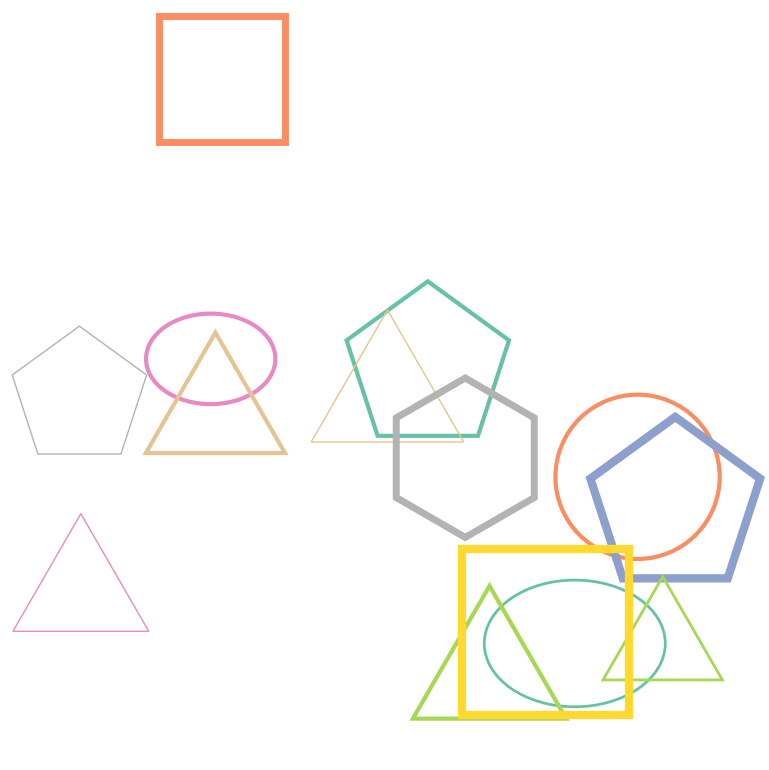[{"shape": "pentagon", "thickness": 1.5, "radius": 0.55, "center": [0.556, 0.524]}, {"shape": "oval", "thickness": 1, "radius": 0.59, "center": [0.746, 0.164]}, {"shape": "square", "thickness": 2.5, "radius": 0.41, "center": [0.289, 0.898]}, {"shape": "circle", "thickness": 1.5, "radius": 0.53, "center": [0.828, 0.381]}, {"shape": "pentagon", "thickness": 3, "radius": 0.58, "center": [0.877, 0.343]}, {"shape": "triangle", "thickness": 0.5, "radius": 0.51, "center": [0.105, 0.231]}, {"shape": "oval", "thickness": 1.5, "radius": 0.42, "center": [0.274, 0.534]}, {"shape": "triangle", "thickness": 1, "radius": 0.45, "center": [0.861, 0.162]}, {"shape": "triangle", "thickness": 1.5, "radius": 0.57, "center": [0.636, 0.124]}, {"shape": "square", "thickness": 3, "radius": 0.54, "center": [0.708, 0.179]}, {"shape": "triangle", "thickness": 1.5, "radius": 0.52, "center": [0.28, 0.464]}, {"shape": "triangle", "thickness": 0.5, "radius": 0.57, "center": [0.503, 0.483]}, {"shape": "hexagon", "thickness": 2.5, "radius": 0.52, "center": [0.604, 0.406]}, {"shape": "pentagon", "thickness": 0.5, "radius": 0.46, "center": [0.103, 0.485]}]